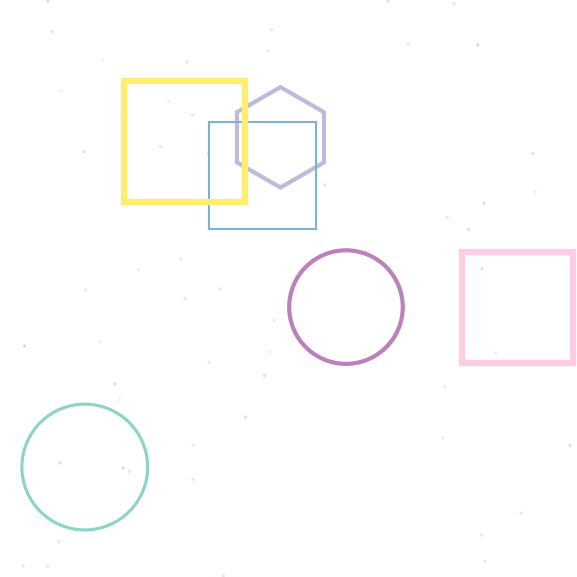[{"shape": "circle", "thickness": 1.5, "radius": 0.54, "center": [0.147, 0.19]}, {"shape": "hexagon", "thickness": 2, "radius": 0.43, "center": [0.486, 0.761]}, {"shape": "square", "thickness": 1, "radius": 0.46, "center": [0.454, 0.696]}, {"shape": "square", "thickness": 3, "radius": 0.48, "center": [0.895, 0.467]}, {"shape": "circle", "thickness": 2, "radius": 0.49, "center": [0.599, 0.467]}, {"shape": "square", "thickness": 3, "radius": 0.52, "center": [0.319, 0.755]}]